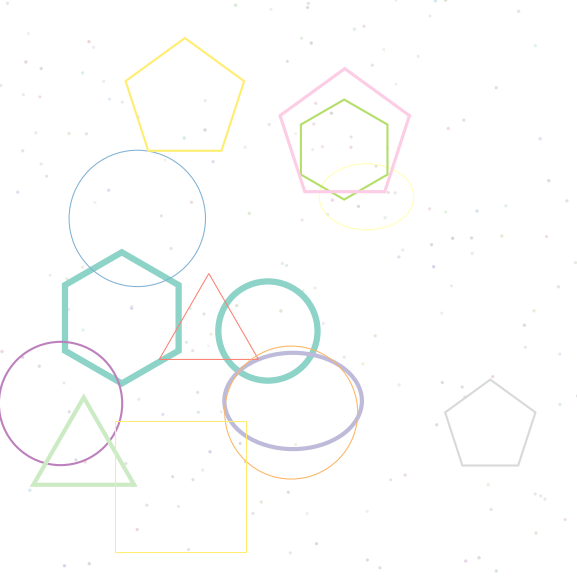[{"shape": "hexagon", "thickness": 3, "radius": 0.57, "center": [0.211, 0.449]}, {"shape": "circle", "thickness": 3, "radius": 0.43, "center": [0.464, 0.426]}, {"shape": "oval", "thickness": 0.5, "radius": 0.41, "center": [0.635, 0.658]}, {"shape": "oval", "thickness": 2, "radius": 0.6, "center": [0.508, 0.305]}, {"shape": "triangle", "thickness": 0.5, "radius": 0.5, "center": [0.362, 0.426]}, {"shape": "circle", "thickness": 0.5, "radius": 0.59, "center": [0.238, 0.621]}, {"shape": "circle", "thickness": 0.5, "radius": 0.58, "center": [0.504, 0.285]}, {"shape": "hexagon", "thickness": 1, "radius": 0.43, "center": [0.596, 0.74]}, {"shape": "pentagon", "thickness": 1.5, "radius": 0.59, "center": [0.597, 0.763]}, {"shape": "pentagon", "thickness": 1, "radius": 0.41, "center": [0.849, 0.26]}, {"shape": "circle", "thickness": 1, "radius": 0.53, "center": [0.105, 0.3]}, {"shape": "triangle", "thickness": 2, "radius": 0.5, "center": [0.145, 0.21]}, {"shape": "square", "thickness": 0.5, "radius": 0.57, "center": [0.312, 0.157]}, {"shape": "pentagon", "thickness": 1, "radius": 0.54, "center": [0.32, 0.825]}]